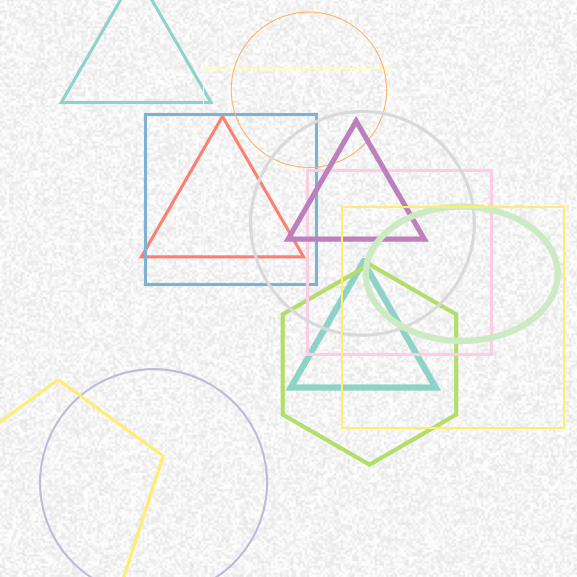[{"shape": "triangle", "thickness": 1.5, "radius": 0.75, "center": [0.236, 0.897]}, {"shape": "triangle", "thickness": 3, "radius": 0.72, "center": [0.629, 0.401]}, {"shape": "square", "thickness": 0.5, "radius": 0.81, "center": [0.514, 0.718]}, {"shape": "circle", "thickness": 1, "radius": 0.98, "center": [0.266, 0.163]}, {"shape": "triangle", "thickness": 1.5, "radius": 0.81, "center": [0.385, 0.635]}, {"shape": "square", "thickness": 1.5, "radius": 0.74, "center": [0.399, 0.654]}, {"shape": "circle", "thickness": 0.5, "radius": 0.67, "center": [0.535, 0.844]}, {"shape": "hexagon", "thickness": 2, "radius": 0.87, "center": [0.64, 0.368]}, {"shape": "square", "thickness": 1.5, "radius": 0.8, "center": [0.691, 0.545]}, {"shape": "circle", "thickness": 1.5, "radius": 0.97, "center": [0.628, 0.612]}, {"shape": "triangle", "thickness": 2.5, "radius": 0.68, "center": [0.617, 0.653]}, {"shape": "oval", "thickness": 3, "radius": 0.83, "center": [0.8, 0.525]}, {"shape": "square", "thickness": 1, "radius": 0.96, "center": [0.784, 0.45]}, {"shape": "pentagon", "thickness": 1.5, "radius": 0.96, "center": [0.101, 0.15]}]